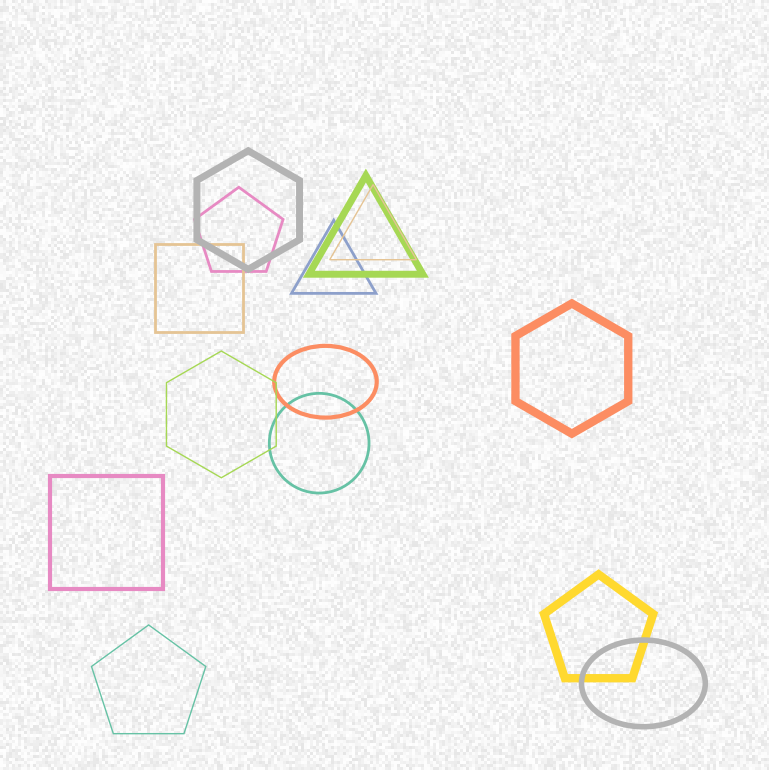[{"shape": "pentagon", "thickness": 0.5, "radius": 0.39, "center": [0.193, 0.11]}, {"shape": "circle", "thickness": 1, "radius": 0.32, "center": [0.415, 0.424]}, {"shape": "hexagon", "thickness": 3, "radius": 0.42, "center": [0.743, 0.521]}, {"shape": "oval", "thickness": 1.5, "radius": 0.33, "center": [0.423, 0.504]}, {"shape": "triangle", "thickness": 1, "radius": 0.32, "center": [0.433, 0.651]}, {"shape": "pentagon", "thickness": 1, "radius": 0.3, "center": [0.31, 0.696]}, {"shape": "square", "thickness": 1.5, "radius": 0.37, "center": [0.139, 0.309]}, {"shape": "triangle", "thickness": 2.5, "radius": 0.43, "center": [0.475, 0.687]}, {"shape": "hexagon", "thickness": 0.5, "radius": 0.41, "center": [0.287, 0.462]}, {"shape": "pentagon", "thickness": 3, "radius": 0.37, "center": [0.777, 0.18]}, {"shape": "square", "thickness": 1, "radius": 0.29, "center": [0.259, 0.626]}, {"shape": "triangle", "thickness": 0.5, "radius": 0.33, "center": [0.485, 0.695]}, {"shape": "oval", "thickness": 2, "radius": 0.4, "center": [0.836, 0.112]}, {"shape": "hexagon", "thickness": 2.5, "radius": 0.38, "center": [0.322, 0.727]}]